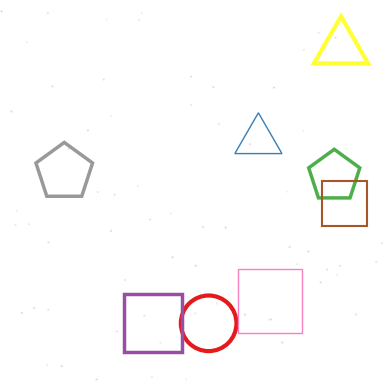[{"shape": "circle", "thickness": 3, "radius": 0.36, "center": [0.542, 0.16]}, {"shape": "triangle", "thickness": 1, "radius": 0.35, "center": [0.671, 0.636]}, {"shape": "pentagon", "thickness": 2.5, "radius": 0.35, "center": [0.868, 0.542]}, {"shape": "square", "thickness": 2.5, "radius": 0.38, "center": [0.397, 0.16]}, {"shape": "triangle", "thickness": 3, "radius": 0.41, "center": [0.886, 0.876]}, {"shape": "square", "thickness": 1.5, "radius": 0.29, "center": [0.894, 0.472]}, {"shape": "square", "thickness": 1, "radius": 0.41, "center": [0.701, 0.218]}, {"shape": "pentagon", "thickness": 2.5, "radius": 0.39, "center": [0.167, 0.553]}]